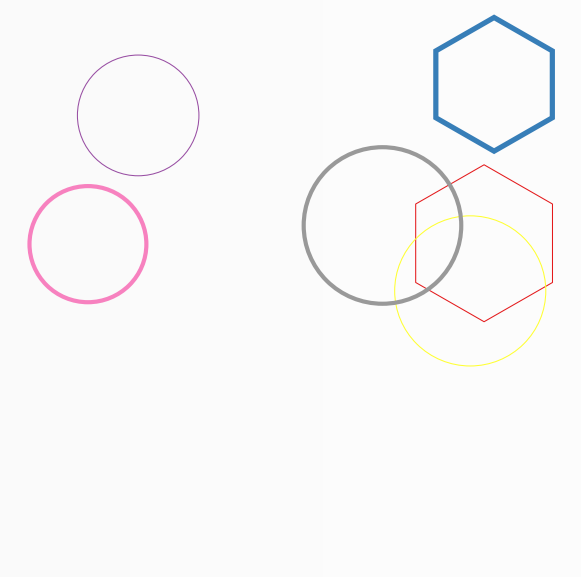[{"shape": "hexagon", "thickness": 0.5, "radius": 0.68, "center": [0.833, 0.578]}, {"shape": "hexagon", "thickness": 2.5, "radius": 0.58, "center": [0.85, 0.853]}, {"shape": "circle", "thickness": 0.5, "radius": 0.52, "center": [0.238, 0.799]}, {"shape": "circle", "thickness": 0.5, "radius": 0.65, "center": [0.809, 0.495]}, {"shape": "circle", "thickness": 2, "radius": 0.5, "center": [0.151, 0.576]}, {"shape": "circle", "thickness": 2, "radius": 0.68, "center": [0.658, 0.609]}]